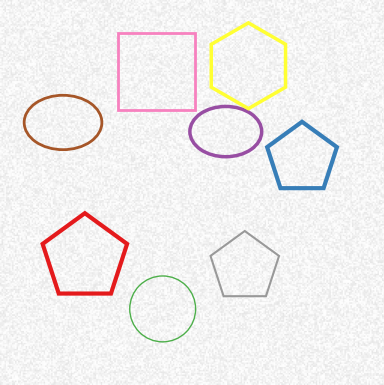[{"shape": "pentagon", "thickness": 3, "radius": 0.58, "center": [0.22, 0.331]}, {"shape": "pentagon", "thickness": 3, "radius": 0.48, "center": [0.784, 0.588]}, {"shape": "circle", "thickness": 1, "radius": 0.43, "center": [0.423, 0.198]}, {"shape": "oval", "thickness": 2.5, "radius": 0.47, "center": [0.586, 0.658]}, {"shape": "hexagon", "thickness": 2.5, "radius": 0.56, "center": [0.645, 0.829]}, {"shape": "oval", "thickness": 2, "radius": 0.5, "center": [0.164, 0.682]}, {"shape": "square", "thickness": 2, "radius": 0.5, "center": [0.406, 0.814]}, {"shape": "pentagon", "thickness": 1.5, "radius": 0.47, "center": [0.636, 0.306]}]